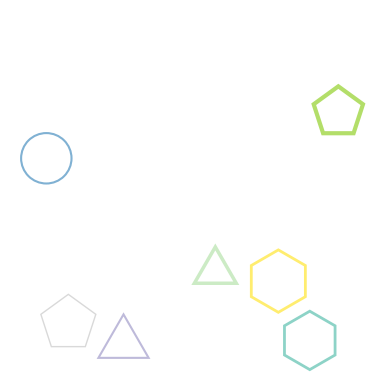[{"shape": "hexagon", "thickness": 2, "radius": 0.38, "center": [0.805, 0.116]}, {"shape": "triangle", "thickness": 1.5, "radius": 0.38, "center": [0.321, 0.108]}, {"shape": "circle", "thickness": 1.5, "radius": 0.33, "center": [0.12, 0.589]}, {"shape": "pentagon", "thickness": 3, "radius": 0.34, "center": [0.879, 0.708]}, {"shape": "pentagon", "thickness": 1, "radius": 0.38, "center": [0.177, 0.16]}, {"shape": "triangle", "thickness": 2.5, "radius": 0.31, "center": [0.559, 0.296]}, {"shape": "hexagon", "thickness": 2, "radius": 0.41, "center": [0.723, 0.27]}]